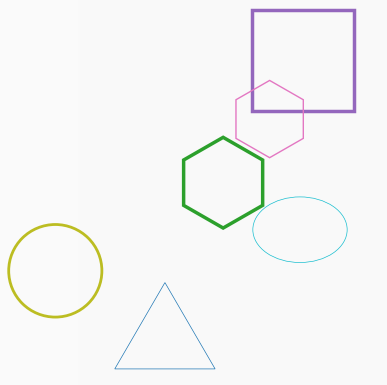[{"shape": "triangle", "thickness": 0.5, "radius": 0.75, "center": [0.426, 0.117]}, {"shape": "hexagon", "thickness": 2.5, "radius": 0.59, "center": [0.576, 0.525]}, {"shape": "square", "thickness": 2.5, "radius": 0.66, "center": [0.783, 0.844]}, {"shape": "hexagon", "thickness": 1, "radius": 0.5, "center": [0.696, 0.691]}, {"shape": "circle", "thickness": 2, "radius": 0.6, "center": [0.143, 0.297]}, {"shape": "oval", "thickness": 0.5, "radius": 0.61, "center": [0.774, 0.403]}]